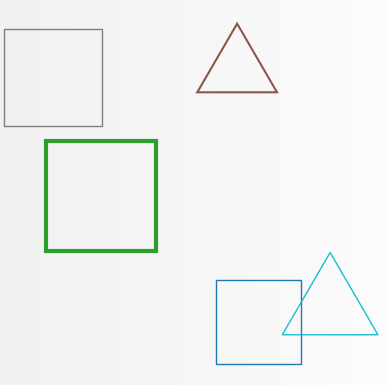[{"shape": "square", "thickness": 1, "radius": 0.54, "center": [0.667, 0.164]}, {"shape": "square", "thickness": 3, "radius": 0.71, "center": [0.26, 0.491]}, {"shape": "triangle", "thickness": 1.5, "radius": 0.59, "center": [0.612, 0.82]}, {"shape": "square", "thickness": 1, "radius": 0.63, "center": [0.136, 0.799]}, {"shape": "triangle", "thickness": 1, "radius": 0.71, "center": [0.852, 0.202]}]